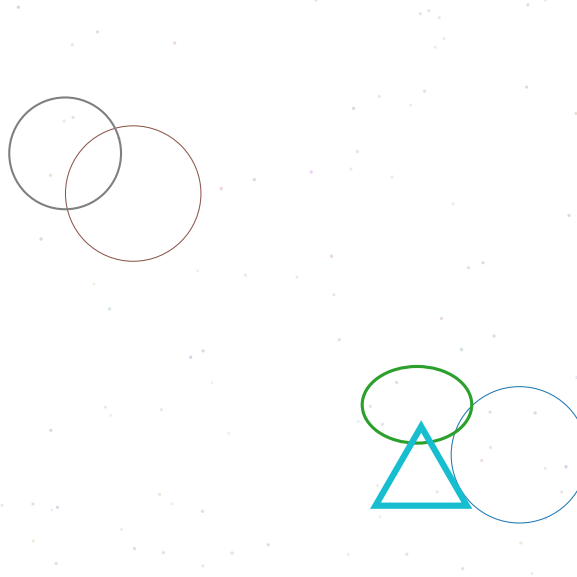[{"shape": "circle", "thickness": 0.5, "radius": 0.59, "center": [0.899, 0.212]}, {"shape": "oval", "thickness": 1.5, "radius": 0.47, "center": [0.722, 0.298]}, {"shape": "circle", "thickness": 0.5, "radius": 0.59, "center": [0.231, 0.664]}, {"shape": "circle", "thickness": 1, "radius": 0.48, "center": [0.113, 0.734]}, {"shape": "triangle", "thickness": 3, "radius": 0.46, "center": [0.729, 0.169]}]